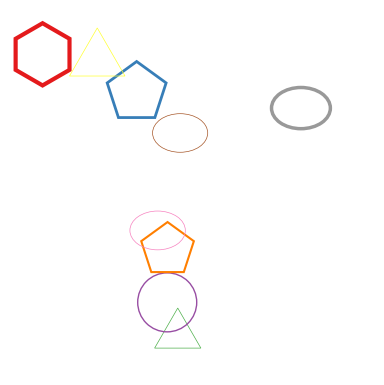[{"shape": "hexagon", "thickness": 3, "radius": 0.4, "center": [0.111, 0.859]}, {"shape": "pentagon", "thickness": 2, "radius": 0.4, "center": [0.355, 0.76]}, {"shape": "triangle", "thickness": 0.5, "radius": 0.35, "center": [0.462, 0.131]}, {"shape": "circle", "thickness": 1, "radius": 0.38, "center": [0.434, 0.215]}, {"shape": "pentagon", "thickness": 1.5, "radius": 0.36, "center": [0.435, 0.351]}, {"shape": "triangle", "thickness": 0.5, "radius": 0.42, "center": [0.253, 0.844]}, {"shape": "oval", "thickness": 0.5, "radius": 0.36, "center": [0.468, 0.655]}, {"shape": "oval", "thickness": 0.5, "radius": 0.36, "center": [0.409, 0.401]}, {"shape": "oval", "thickness": 2.5, "radius": 0.38, "center": [0.782, 0.719]}]